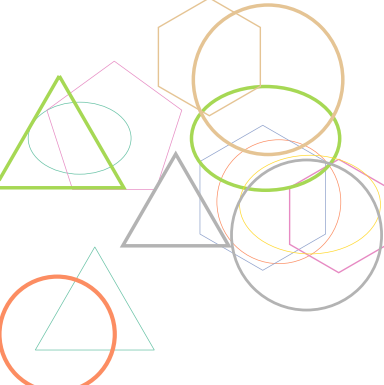[{"shape": "oval", "thickness": 0.5, "radius": 0.67, "center": [0.207, 0.641]}, {"shape": "triangle", "thickness": 0.5, "radius": 0.89, "center": [0.246, 0.18]}, {"shape": "circle", "thickness": 3, "radius": 0.75, "center": [0.148, 0.132]}, {"shape": "circle", "thickness": 0.5, "radius": 0.8, "center": [0.724, 0.476]}, {"shape": "hexagon", "thickness": 0.5, "radius": 0.94, "center": [0.683, 0.486]}, {"shape": "pentagon", "thickness": 0.5, "radius": 0.92, "center": [0.297, 0.657]}, {"shape": "hexagon", "thickness": 1, "radius": 0.74, "center": [0.88, 0.439]}, {"shape": "triangle", "thickness": 2.5, "radius": 0.97, "center": [0.154, 0.609]}, {"shape": "oval", "thickness": 2.5, "radius": 0.96, "center": [0.69, 0.641]}, {"shape": "oval", "thickness": 0.5, "radius": 0.91, "center": [0.805, 0.469]}, {"shape": "hexagon", "thickness": 1, "radius": 0.76, "center": [0.544, 0.852]}, {"shape": "circle", "thickness": 2.5, "radius": 0.97, "center": [0.696, 0.793]}, {"shape": "circle", "thickness": 2, "radius": 0.97, "center": [0.796, 0.39]}, {"shape": "triangle", "thickness": 2.5, "radius": 0.79, "center": [0.456, 0.441]}]